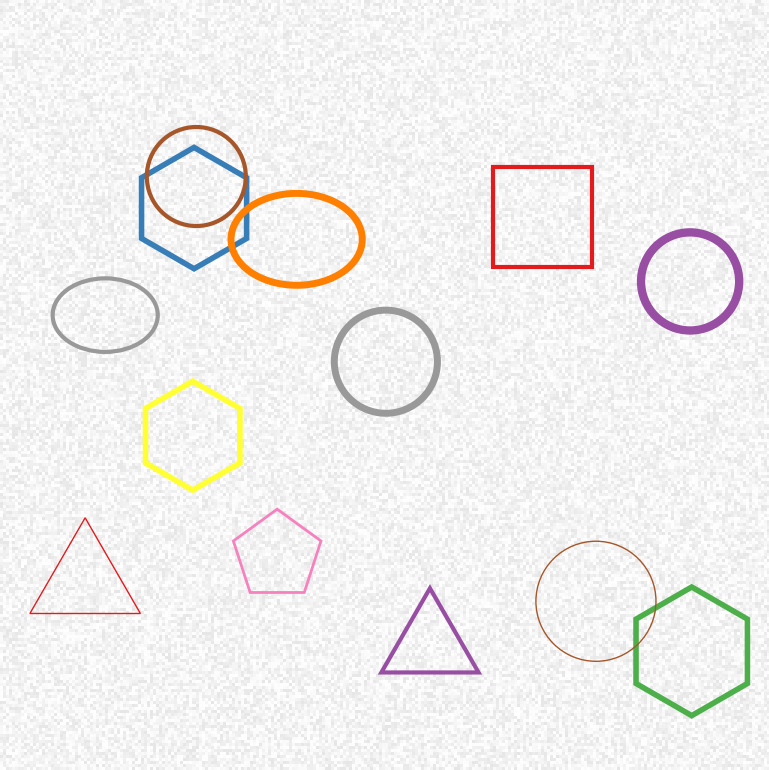[{"shape": "triangle", "thickness": 0.5, "radius": 0.41, "center": [0.111, 0.245]}, {"shape": "square", "thickness": 1.5, "radius": 0.32, "center": [0.704, 0.718]}, {"shape": "hexagon", "thickness": 2, "radius": 0.39, "center": [0.252, 0.73]}, {"shape": "hexagon", "thickness": 2, "radius": 0.42, "center": [0.898, 0.154]}, {"shape": "triangle", "thickness": 1.5, "radius": 0.36, "center": [0.558, 0.163]}, {"shape": "circle", "thickness": 3, "radius": 0.32, "center": [0.896, 0.635]}, {"shape": "oval", "thickness": 2.5, "radius": 0.43, "center": [0.385, 0.689]}, {"shape": "hexagon", "thickness": 2, "radius": 0.35, "center": [0.25, 0.434]}, {"shape": "circle", "thickness": 1.5, "radius": 0.32, "center": [0.255, 0.771]}, {"shape": "circle", "thickness": 0.5, "radius": 0.39, "center": [0.774, 0.219]}, {"shape": "pentagon", "thickness": 1, "radius": 0.3, "center": [0.36, 0.279]}, {"shape": "oval", "thickness": 1.5, "radius": 0.34, "center": [0.137, 0.591]}, {"shape": "circle", "thickness": 2.5, "radius": 0.33, "center": [0.501, 0.53]}]